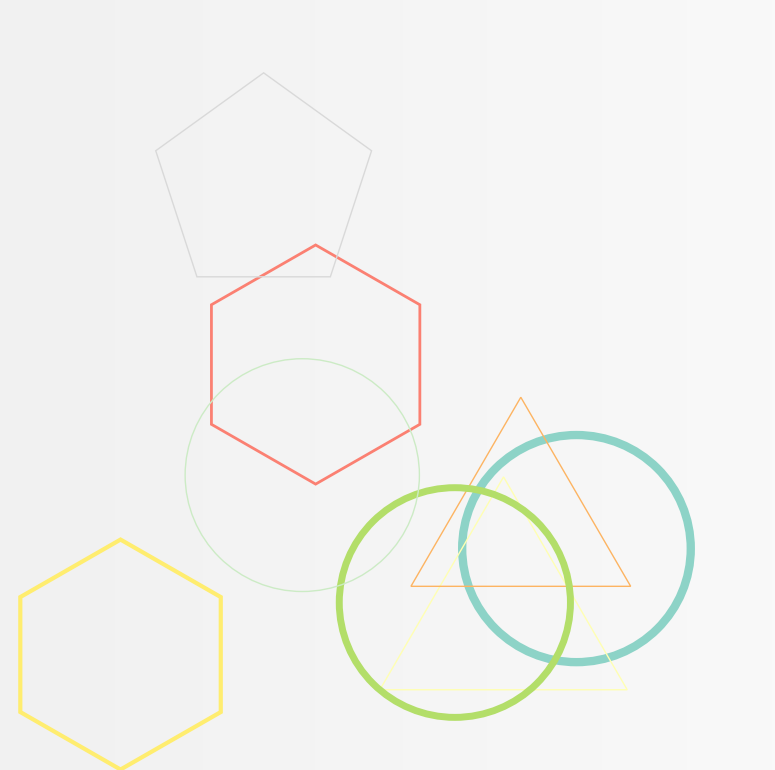[{"shape": "circle", "thickness": 3, "radius": 0.74, "center": [0.744, 0.288]}, {"shape": "triangle", "thickness": 0.5, "radius": 0.92, "center": [0.65, 0.196]}, {"shape": "hexagon", "thickness": 1, "radius": 0.78, "center": [0.407, 0.527]}, {"shape": "triangle", "thickness": 0.5, "radius": 0.82, "center": [0.672, 0.32]}, {"shape": "circle", "thickness": 2.5, "radius": 0.75, "center": [0.587, 0.217]}, {"shape": "pentagon", "thickness": 0.5, "radius": 0.73, "center": [0.34, 0.759]}, {"shape": "circle", "thickness": 0.5, "radius": 0.76, "center": [0.39, 0.383]}, {"shape": "hexagon", "thickness": 1.5, "radius": 0.75, "center": [0.156, 0.15]}]